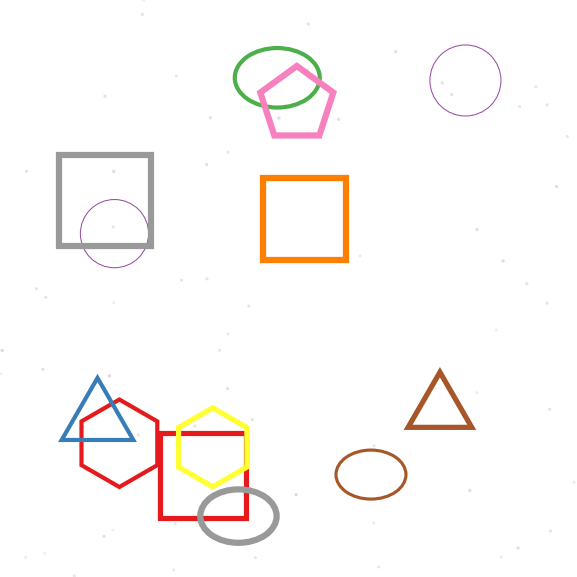[{"shape": "hexagon", "thickness": 2, "radius": 0.38, "center": [0.207, 0.232]}, {"shape": "square", "thickness": 2.5, "radius": 0.37, "center": [0.352, 0.176]}, {"shape": "triangle", "thickness": 2, "radius": 0.36, "center": [0.169, 0.273]}, {"shape": "oval", "thickness": 2, "radius": 0.37, "center": [0.48, 0.864]}, {"shape": "circle", "thickness": 0.5, "radius": 0.3, "center": [0.198, 0.595]}, {"shape": "circle", "thickness": 0.5, "radius": 0.31, "center": [0.806, 0.86]}, {"shape": "square", "thickness": 3, "radius": 0.36, "center": [0.527, 0.62]}, {"shape": "hexagon", "thickness": 2.5, "radius": 0.34, "center": [0.368, 0.225]}, {"shape": "oval", "thickness": 1.5, "radius": 0.3, "center": [0.642, 0.177]}, {"shape": "triangle", "thickness": 2.5, "radius": 0.32, "center": [0.762, 0.291]}, {"shape": "pentagon", "thickness": 3, "radius": 0.33, "center": [0.514, 0.818]}, {"shape": "square", "thickness": 3, "radius": 0.4, "center": [0.182, 0.652]}, {"shape": "oval", "thickness": 3, "radius": 0.33, "center": [0.413, 0.105]}]